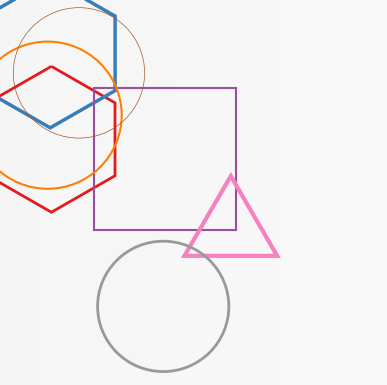[{"shape": "hexagon", "thickness": 2, "radius": 0.95, "center": [0.133, 0.638]}, {"shape": "hexagon", "thickness": 2.5, "radius": 0.97, "center": [0.13, 0.861]}, {"shape": "square", "thickness": 1.5, "radius": 0.92, "center": [0.426, 0.587]}, {"shape": "circle", "thickness": 1.5, "radius": 0.96, "center": [0.123, 0.701]}, {"shape": "circle", "thickness": 0.5, "radius": 0.85, "center": [0.204, 0.811]}, {"shape": "triangle", "thickness": 3, "radius": 0.69, "center": [0.596, 0.405]}, {"shape": "circle", "thickness": 2, "radius": 0.85, "center": [0.421, 0.204]}]